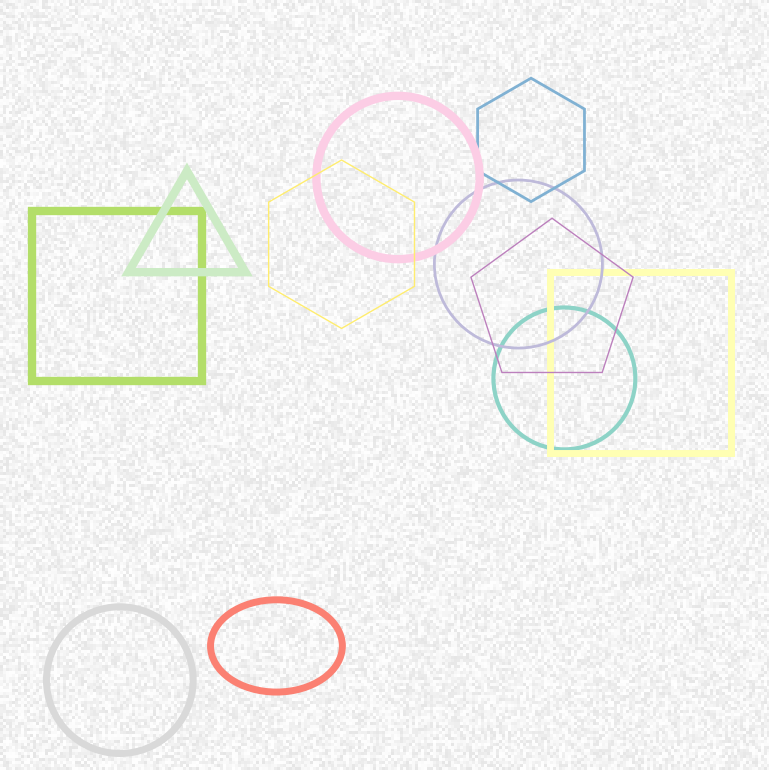[{"shape": "circle", "thickness": 1.5, "radius": 0.46, "center": [0.733, 0.509]}, {"shape": "square", "thickness": 2.5, "radius": 0.59, "center": [0.832, 0.529]}, {"shape": "circle", "thickness": 1, "radius": 0.55, "center": [0.673, 0.657]}, {"shape": "oval", "thickness": 2.5, "radius": 0.43, "center": [0.359, 0.161]}, {"shape": "hexagon", "thickness": 1, "radius": 0.4, "center": [0.69, 0.818]}, {"shape": "square", "thickness": 3, "radius": 0.55, "center": [0.152, 0.616]}, {"shape": "circle", "thickness": 3, "radius": 0.53, "center": [0.517, 0.769]}, {"shape": "circle", "thickness": 2.5, "radius": 0.48, "center": [0.156, 0.117]}, {"shape": "pentagon", "thickness": 0.5, "radius": 0.55, "center": [0.717, 0.606]}, {"shape": "triangle", "thickness": 3, "radius": 0.44, "center": [0.243, 0.69]}, {"shape": "hexagon", "thickness": 0.5, "radius": 0.55, "center": [0.444, 0.683]}]